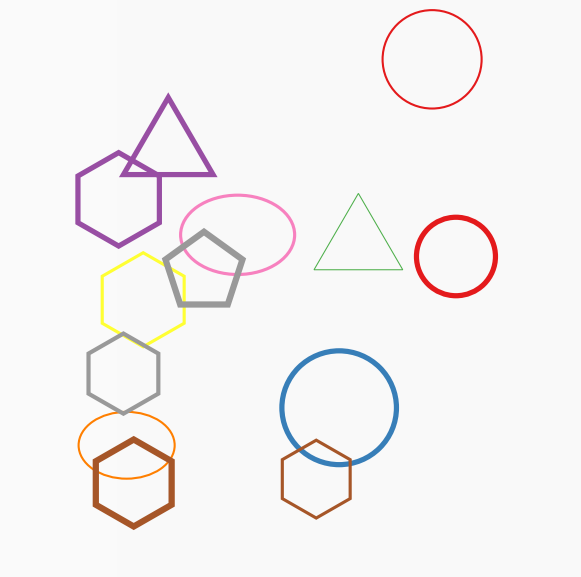[{"shape": "circle", "thickness": 2.5, "radius": 0.34, "center": [0.784, 0.555]}, {"shape": "circle", "thickness": 1, "radius": 0.43, "center": [0.743, 0.896]}, {"shape": "circle", "thickness": 2.5, "radius": 0.49, "center": [0.584, 0.293]}, {"shape": "triangle", "thickness": 0.5, "radius": 0.44, "center": [0.617, 0.576]}, {"shape": "triangle", "thickness": 2.5, "radius": 0.44, "center": [0.289, 0.741]}, {"shape": "hexagon", "thickness": 2.5, "radius": 0.4, "center": [0.204, 0.654]}, {"shape": "oval", "thickness": 1, "radius": 0.41, "center": [0.218, 0.228]}, {"shape": "hexagon", "thickness": 1.5, "radius": 0.41, "center": [0.246, 0.48]}, {"shape": "hexagon", "thickness": 1.5, "radius": 0.34, "center": [0.544, 0.169]}, {"shape": "hexagon", "thickness": 3, "radius": 0.38, "center": [0.23, 0.163]}, {"shape": "oval", "thickness": 1.5, "radius": 0.49, "center": [0.409, 0.592]}, {"shape": "hexagon", "thickness": 2, "radius": 0.35, "center": [0.212, 0.352]}, {"shape": "pentagon", "thickness": 3, "radius": 0.35, "center": [0.351, 0.528]}]